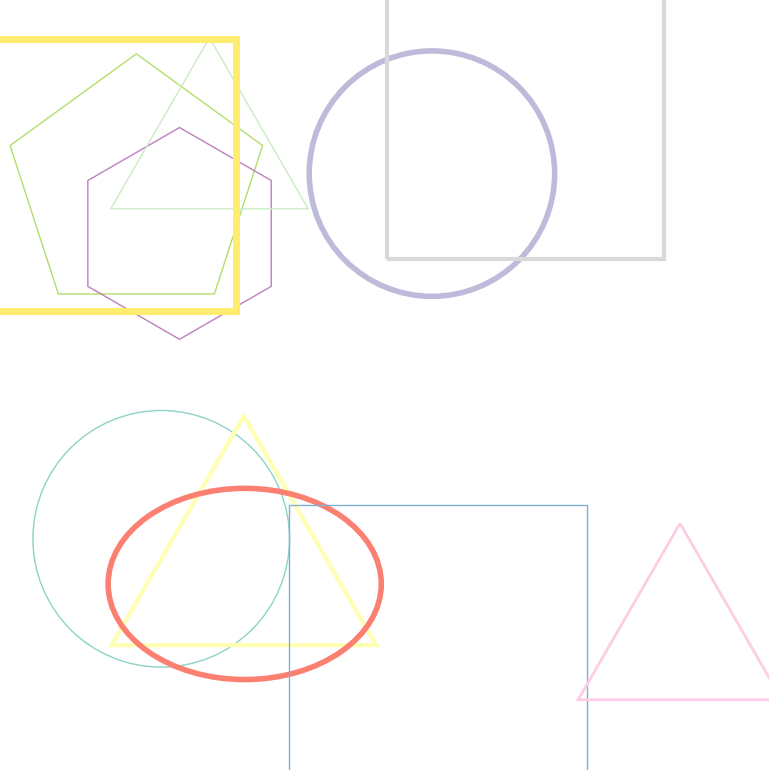[{"shape": "circle", "thickness": 0.5, "radius": 0.83, "center": [0.209, 0.3]}, {"shape": "triangle", "thickness": 1.5, "radius": 0.99, "center": [0.317, 0.261]}, {"shape": "circle", "thickness": 2, "radius": 0.8, "center": [0.561, 0.775]}, {"shape": "oval", "thickness": 2, "radius": 0.89, "center": [0.318, 0.242]}, {"shape": "square", "thickness": 0.5, "radius": 0.96, "center": [0.569, 0.151]}, {"shape": "pentagon", "thickness": 0.5, "radius": 0.86, "center": [0.177, 0.758]}, {"shape": "triangle", "thickness": 1, "radius": 0.76, "center": [0.883, 0.168]}, {"shape": "square", "thickness": 1.5, "radius": 0.9, "center": [0.683, 0.844]}, {"shape": "hexagon", "thickness": 0.5, "radius": 0.69, "center": [0.233, 0.697]}, {"shape": "triangle", "thickness": 0.5, "radius": 0.74, "center": [0.272, 0.803]}, {"shape": "square", "thickness": 2.5, "radius": 0.88, "center": [0.13, 0.773]}]